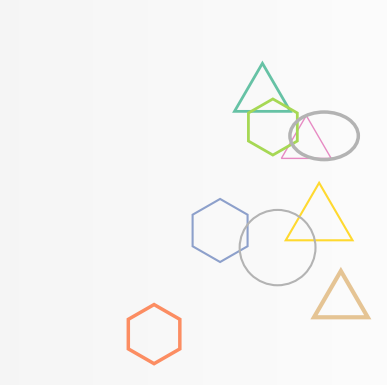[{"shape": "triangle", "thickness": 2, "radius": 0.42, "center": [0.677, 0.752]}, {"shape": "hexagon", "thickness": 2.5, "radius": 0.38, "center": [0.398, 0.132]}, {"shape": "hexagon", "thickness": 1.5, "radius": 0.41, "center": [0.568, 0.401]}, {"shape": "triangle", "thickness": 1, "radius": 0.37, "center": [0.79, 0.626]}, {"shape": "hexagon", "thickness": 2, "radius": 0.36, "center": [0.704, 0.67]}, {"shape": "triangle", "thickness": 1.5, "radius": 0.5, "center": [0.824, 0.426]}, {"shape": "triangle", "thickness": 3, "radius": 0.4, "center": [0.88, 0.216]}, {"shape": "circle", "thickness": 1.5, "radius": 0.49, "center": [0.716, 0.357]}, {"shape": "oval", "thickness": 2.5, "radius": 0.44, "center": [0.836, 0.647]}]